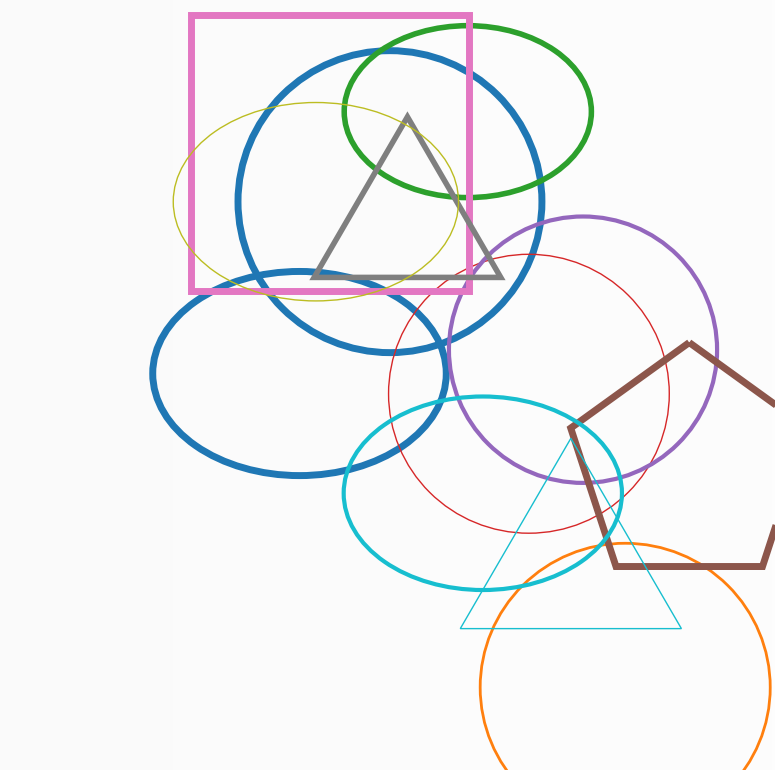[{"shape": "oval", "thickness": 2.5, "radius": 0.95, "center": [0.386, 0.515]}, {"shape": "circle", "thickness": 2.5, "radius": 0.98, "center": [0.503, 0.738]}, {"shape": "circle", "thickness": 1, "radius": 0.94, "center": [0.807, 0.107]}, {"shape": "oval", "thickness": 2, "radius": 0.8, "center": [0.604, 0.855]}, {"shape": "circle", "thickness": 0.5, "radius": 0.91, "center": [0.682, 0.489]}, {"shape": "circle", "thickness": 1.5, "radius": 0.86, "center": [0.752, 0.546]}, {"shape": "pentagon", "thickness": 2.5, "radius": 0.8, "center": [0.889, 0.394]}, {"shape": "square", "thickness": 2.5, "radius": 0.9, "center": [0.426, 0.801]}, {"shape": "triangle", "thickness": 2, "radius": 0.7, "center": [0.526, 0.709]}, {"shape": "oval", "thickness": 0.5, "radius": 0.92, "center": [0.408, 0.738]}, {"shape": "oval", "thickness": 1.5, "radius": 0.9, "center": [0.623, 0.359]}, {"shape": "triangle", "thickness": 0.5, "radius": 0.82, "center": [0.737, 0.266]}]